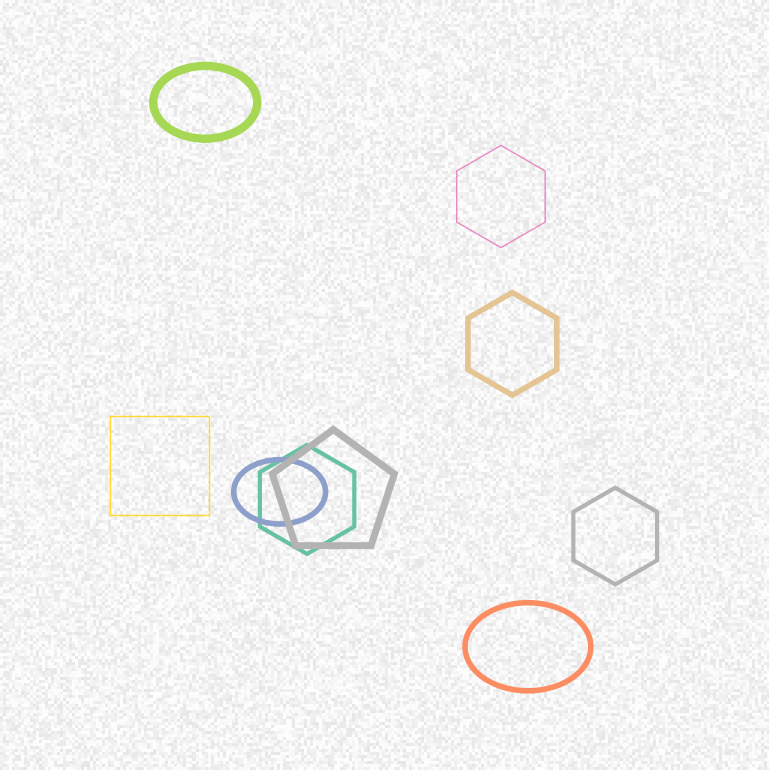[{"shape": "hexagon", "thickness": 1.5, "radius": 0.35, "center": [0.399, 0.351]}, {"shape": "oval", "thickness": 2, "radius": 0.41, "center": [0.686, 0.16]}, {"shape": "oval", "thickness": 2, "radius": 0.3, "center": [0.363, 0.361]}, {"shape": "hexagon", "thickness": 0.5, "radius": 0.33, "center": [0.651, 0.745]}, {"shape": "oval", "thickness": 3, "radius": 0.34, "center": [0.267, 0.867]}, {"shape": "square", "thickness": 0.5, "radius": 0.32, "center": [0.207, 0.395]}, {"shape": "hexagon", "thickness": 2, "radius": 0.33, "center": [0.665, 0.553]}, {"shape": "hexagon", "thickness": 1.5, "radius": 0.31, "center": [0.799, 0.304]}, {"shape": "pentagon", "thickness": 2.5, "radius": 0.42, "center": [0.433, 0.359]}]